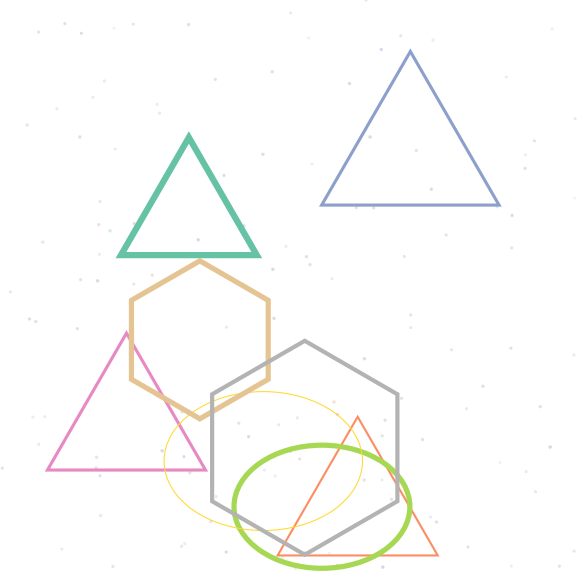[{"shape": "triangle", "thickness": 3, "radius": 0.68, "center": [0.327, 0.625]}, {"shape": "triangle", "thickness": 1, "radius": 0.8, "center": [0.619, 0.117]}, {"shape": "triangle", "thickness": 1.5, "radius": 0.89, "center": [0.711, 0.733]}, {"shape": "triangle", "thickness": 1.5, "radius": 0.79, "center": [0.219, 0.264]}, {"shape": "oval", "thickness": 2.5, "radius": 0.76, "center": [0.557, 0.122]}, {"shape": "oval", "thickness": 0.5, "radius": 0.86, "center": [0.456, 0.201]}, {"shape": "hexagon", "thickness": 2.5, "radius": 0.68, "center": [0.346, 0.411]}, {"shape": "hexagon", "thickness": 2, "radius": 0.93, "center": [0.528, 0.224]}]